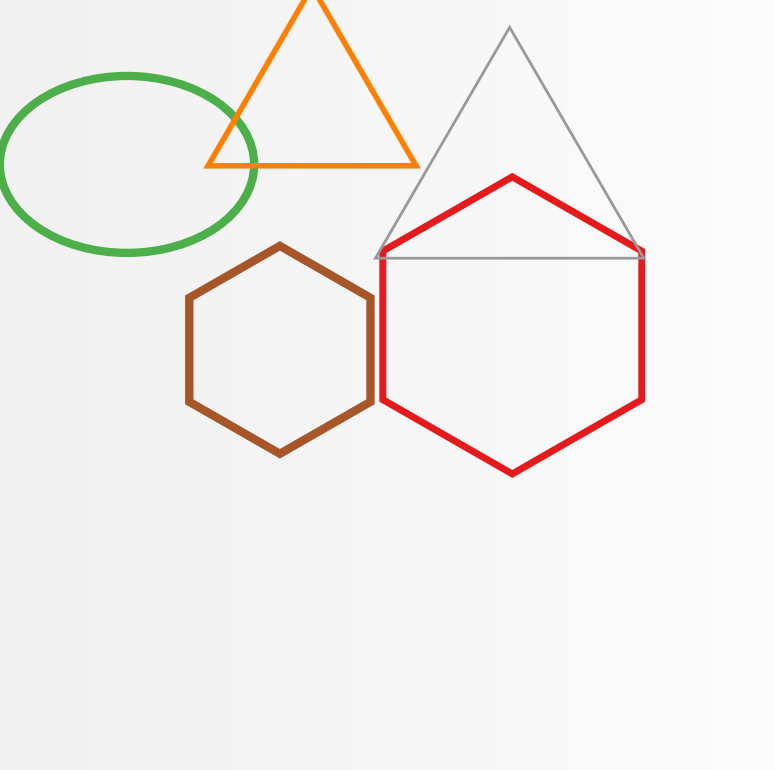[{"shape": "hexagon", "thickness": 2.5, "radius": 0.96, "center": [0.661, 0.577]}, {"shape": "oval", "thickness": 3, "radius": 0.82, "center": [0.164, 0.786]}, {"shape": "triangle", "thickness": 2, "radius": 0.77, "center": [0.403, 0.862]}, {"shape": "hexagon", "thickness": 3, "radius": 0.68, "center": [0.361, 0.546]}, {"shape": "triangle", "thickness": 1, "radius": 1.0, "center": [0.658, 0.765]}]